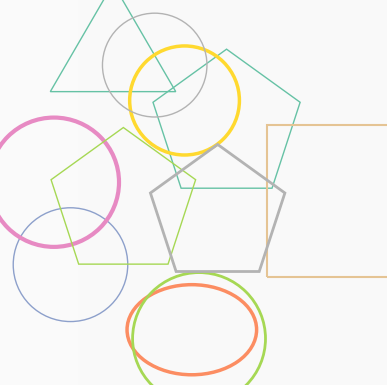[{"shape": "pentagon", "thickness": 1, "radius": 1.0, "center": [0.585, 0.673]}, {"shape": "triangle", "thickness": 1, "radius": 0.93, "center": [0.292, 0.855]}, {"shape": "oval", "thickness": 2.5, "radius": 0.84, "center": [0.495, 0.144]}, {"shape": "circle", "thickness": 1, "radius": 0.74, "center": [0.182, 0.313]}, {"shape": "circle", "thickness": 3, "radius": 0.84, "center": [0.139, 0.527]}, {"shape": "pentagon", "thickness": 1, "radius": 0.98, "center": [0.318, 0.473]}, {"shape": "circle", "thickness": 2, "radius": 0.86, "center": [0.514, 0.121]}, {"shape": "circle", "thickness": 2.5, "radius": 0.71, "center": [0.476, 0.739]}, {"shape": "square", "thickness": 1.5, "radius": 0.99, "center": [0.888, 0.478]}, {"shape": "pentagon", "thickness": 2, "radius": 0.91, "center": [0.562, 0.442]}, {"shape": "circle", "thickness": 1, "radius": 0.67, "center": [0.399, 0.831]}]